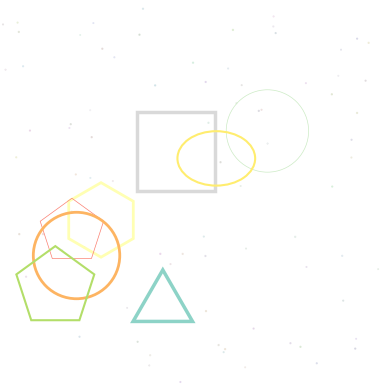[{"shape": "triangle", "thickness": 2.5, "radius": 0.45, "center": [0.423, 0.21]}, {"shape": "hexagon", "thickness": 2, "radius": 0.48, "center": [0.262, 0.429]}, {"shape": "pentagon", "thickness": 0.5, "radius": 0.43, "center": [0.187, 0.399]}, {"shape": "circle", "thickness": 2, "radius": 0.56, "center": [0.199, 0.336]}, {"shape": "pentagon", "thickness": 1.5, "radius": 0.53, "center": [0.144, 0.254]}, {"shape": "square", "thickness": 2.5, "radius": 0.51, "center": [0.457, 0.606]}, {"shape": "circle", "thickness": 0.5, "radius": 0.53, "center": [0.695, 0.66]}, {"shape": "oval", "thickness": 1.5, "radius": 0.5, "center": [0.562, 0.589]}]